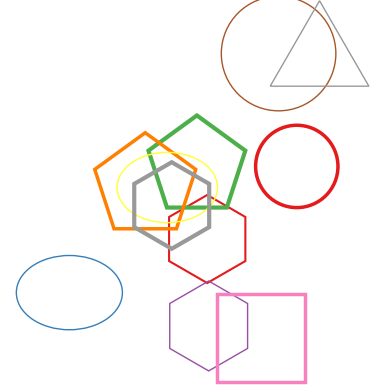[{"shape": "circle", "thickness": 2.5, "radius": 0.53, "center": [0.771, 0.568]}, {"shape": "hexagon", "thickness": 1.5, "radius": 0.57, "center": [0.538, 0.379]}, {"shape": "oval", "thickness": 1, "radius": 0.69, "center": [0.18, 0.24]}, {"shape": "pentagon", "thickness": 3, "radius": 0.66, "center": [0.511, 0.568]}, {"shape": "hexagon", "thickness": 1, "radius": 0.58, "center": [0.542, 0.153]}, {"shape": "pentagon", "thickness": 2.5, "radius": 0.69, "center": [0.377, 0.517]}, {"shape": "oval", "thickness": 1, "radius": 0.65, "center": [0.435, 0.513]}, {"shape": "circle", "thickness": 1, "radius": 0.74, "center": [0.724, 0.861]}, {"shape": "square", "thickness": 2.5, "radius": 0.57, "center": [0.677, 0.121]}, {"shape": "triangle", "thickness": 1, "radius": 0.74, "center": [0.83, 0.85]}, {"shape": "hexagon", "thickness": 3, "radius": 0.56, "center": [0.446, 0.466]}]